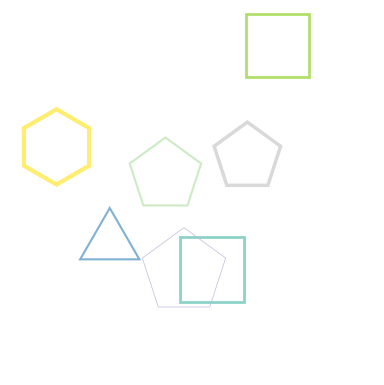[{"shape": "square", "thickness": 2, "radius": 0.42, "center": [0.551, 0.3]}, {"shape": "pentagon", "thickness": 0.5, "radius": 0.57, "center": [0.478, 0.295]}, {"shape": "triangle", "thickness": 1.5, "radius": 0.44, "center": [0.285, 0.371]}, {"shape": "square", "thickness": 2, "radius": 0.41, "center": [0.72, 0.881]}, {"shape": "pentagon", "thickness": 2.5, "radius": 0.45, "center": [0.642, 0.592]}, {"shape": "pentagon", "thickness": 1.5, "radius": 0.49, "center": [0.43, 0.545]}, {"shape": "hexagon", "thickness": 3, "radius": 0.49, "center": [0.147, 0.618]}]